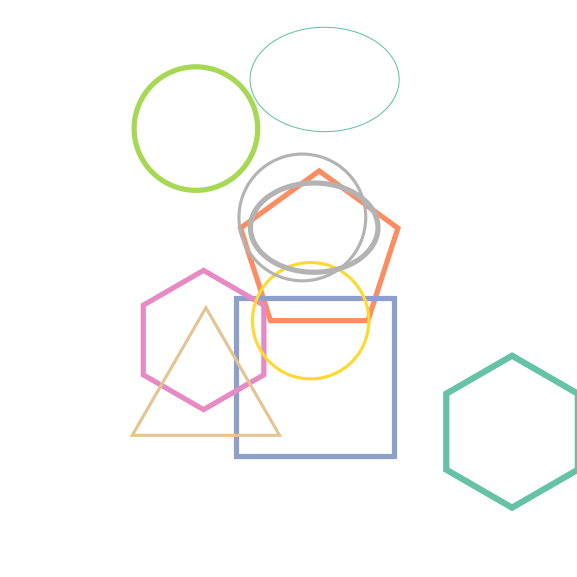[{"shape": "oval", "thickness": 0.5, "radius": 0.65, "center": [0.562, 0.862]}, {"shape": "hexagon", "thickness": 3, "radius": 0.66, "center": [0.887, 0.252]}, {"shape": "pentagon", "thickness": 2.5, "radius": 0.72, "center": [0.553, 0.56]}, {"shape": "square", "thickness": 2.5, "radius": 0.69, "center": [0.545, 0.346]}, {"shape": "hexagon", "thickness": 2.5, "radius": 0.6, "center": [0.353, 0.41]}, {"shape": "circle", "thickness": 2.5, "radius": 0.53, "center": [0.339, 0.777]}, {"shape": "circle", "thickness": 1.5, "radius": 0.5, "center": [0.538, 0.444]}, {"shape": "triangle", "thickness": 1.5, "radius": 0.74, "center": [0.357, 0.319]}, {"shape": "oval", "thickness": 2.5, "radius": 0.55, "center": [0.544, 0.605]}, {"shape": "circle", "thickness": 1.5, "radius": 0.55, "center": [0.524, 0.623]}]